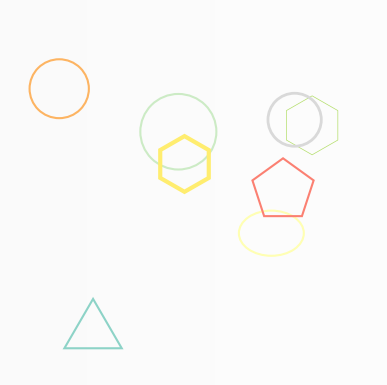[{"shape": "triangle", "thickness": 1.5, "radius": 0.43, "center": [0.24, 0.138]}, {"shape": "oval", "thickness": 1.5, "radius": 0.42, "center": [0.7, 0.394]}, {"shape": "pentagon", "thickness": 1.5, "radius": 0.42, "center": [0.73, 0.506]}, {"shape": "circle", "thickness": 1.5, "radius": 0.38, "center": [0.153, 0.77]}, {"shape": "hexagon", "thickness": 0.5, "radius": 0.38, "center": [0.806, 0.675]}, {"shape": "circle", "thickness": 2, "radius": 0.34, "center": [0.76, 0.689]}, {"shape": "circle", "thickness": 1.5, "radius": 0.49, "center": [0.46, 0.658]}, {"shape": "hexagon", "thickness": 3, "radius": 0.36, "center": [0.476, 0.574]}]